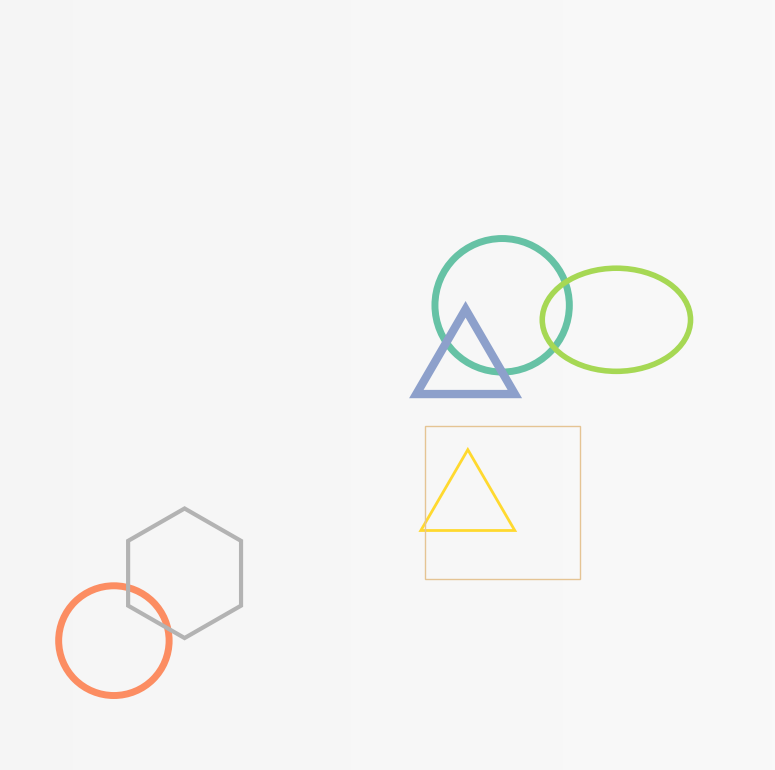[{"shape": "circle", "thickness": 2.5, "radius": 0.43, "center": [0.648, 0.604]}, {"shape": "circle", "thickness": 2.5, "radius": 0.36, "center": [0.147, 0.168]}, {"shape": "triangle", "thickness": 3, "radius": 0.37, "center": [0.601, 0.525]}, {"shape": "oval", "thickness": 2, "radius": 0.48, "center": [0.795, 0.585]}, {"shape": "triangle", "thickness": 1, "radius": 0.35, "center": [0.604, 0.346]}, {"shape": "square", "thickness": 0.5, "radius": 0.5, "center": [0.648, 0.348]}, {"shape": "hexagon", "thickness": 1.5, "radius": 0.42, "center": [0.238, 0.256]}]